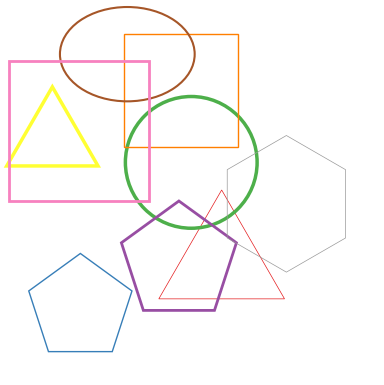[{"shape": "triangle", "thickness": 0.5, "radius": 0.94, "center": [0.576, 0.318]}, {"shape": "pentagon", "thickness": 1, "radius": 0.7, "center": [0.209, 0.201]}, {"shape": "circle", "thickness": 2.5, "radius": 0.86, "center": [0.497, 0.578]}, {"shape": "pentagon", "thickness": 2, "radius": 0.79, "center": [0.465, 0.321]}, {"shape": "square", "thickness": 1, "radius": 0.74, "center": [0.47, 0.764]}, {"shape": "triangle", "thickness": 2.5, "radius": 0.68, "center": [0.136, 0.637]}, {"shape": "oval", "thickness": 1.5, "radius": 0.87, "center": [0.331, 0.859]}, {"shape": "square", "thickness": 2, "radius": 0.91, "center": [0.204, 0.66]}, {"shape": "hexagon", "thickness": 0.5, "radius": 0.89, "center": [0.744, 0.471]}]